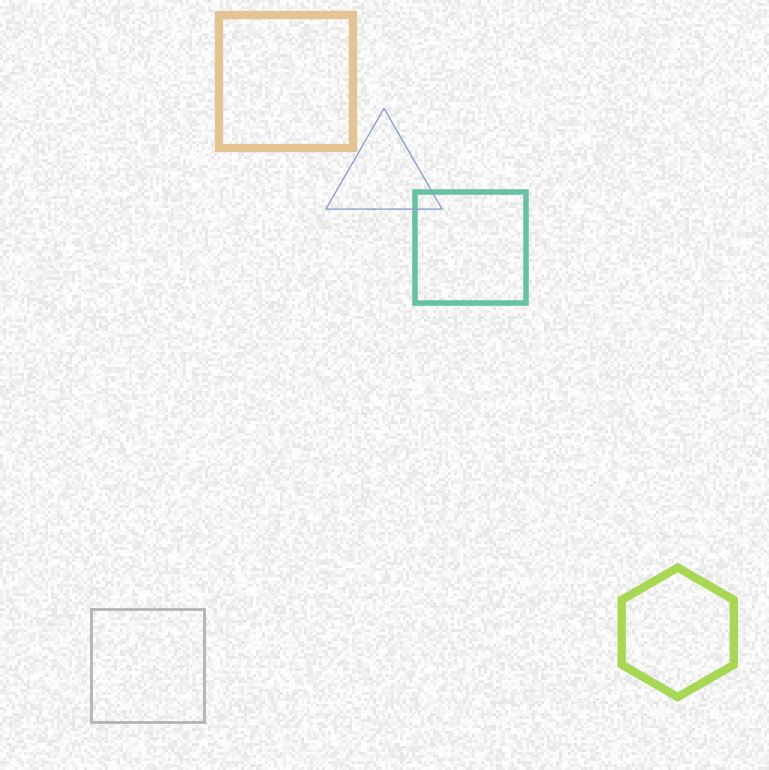[{"shape": "square", "thickness": 2, "radius": 0.36, "center": [0.611, 0.679]}, {"shape": "triangle", "thickness": 0.5, "radius": 0.44, "center": [0.499, 0.772]}, {"shape": "hexagon", "thickness": 3, "radius": 0.42, "center": [0.88, 0.179]}, {"shape": "square", "thickness": 3, "radius": 0.43, "center": [0.371, 0.894]}, {"shape": "square", "thickness": 1, "radius": 0.37, "center": [0.192, 0.135]}]